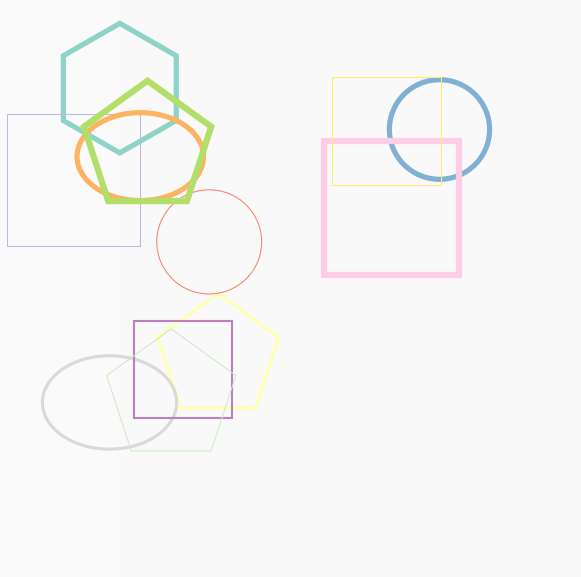[{"shape": "hexagon", "thickness": 2.5, "radius": 0.56, "center": [0.206, 0.847]}, {"shape": "pentagon", "thickness": 1.5, "radius": 0.55, "center": [0.375, 0.381]}, {"shape": "square", "thickness": 0.5, "radius": 0.57, "center": [0.127, 0.687]}, {"shape": "circle", "thickness": 0.5, "radius": 0.45, "center": [0.36, 0.58]}, {"shape": "circle", "thickness": 2.5, "radius": 0.43, "center": [0.756, 0.775]}, {"shape": "oval", "thickness": 2.5, "radius": 0.54, "center": [0.241, 0.728]}, {"shape": "pentagon", "thickness": 3, "radius": 0.58, "center": [0.254, 0.744]}, {"shape": "square", "thickness": 3, "radius": 0.58, "center": [0.673, 0.639]}, {"shape": "oval", "thickness": 1.5, "radius": 0.58, "center": [0.188, 0.302]}, {"shape": "square", "thickness": 1, "radius": 0.42, "center": [0.315, 0.359]}, {"shape": "pentagon", "thickness": 0.5, "radius": 0.58, "center": [0.295, 0.313]}, {"shape": "square", "thickness": 0.5, "radius": 0.47, "center": [0.665, 0.772]}]